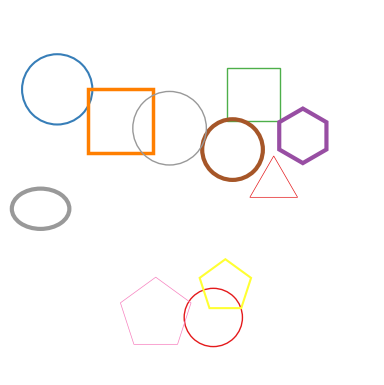[{"shape": "triangle", "thickness": 0.5, "radius": 0.36, "center": [0.711, 0.523]}, {"shape": "circle", "thickness": 1, "radius": 0.38, "center": [0.554, 0.175]}, {"shape": "circle", "thickness": 1.5, "radius": 0.46, "center": [0.149, 0.768]}, {"shape": "square", "thickness": 1, "radius": 0.34, "center": [0.659, 0.756]}, {"shape": "hexagon", "thickness": 3, "radius": 0.35, "center": [0.787, 0.647]}, {"shape": "square", "thickness": 2.5, "radius": 0.42, "center": [0.313, 0.686]}, {"shape": "pentagon", "thickness": 1.5, "radius": 0.35, "center": [0.585, 0.256]}, {"shape": "circle", "thickness": 3, "radius": 0.39, "center": [0.604, 0.611]}, {"shape": "pentagon", "thickness": 0.5, "radius": 0.48, "center": [0.404, 0.184]}, {"shape": "oval", "thickness": 3, "radius": 0.37, "center": [0.105, 0.458]}, {"shape": "circle", "thickness": 1, "radius": 0.48, "center": [0.44, 0.667]}]